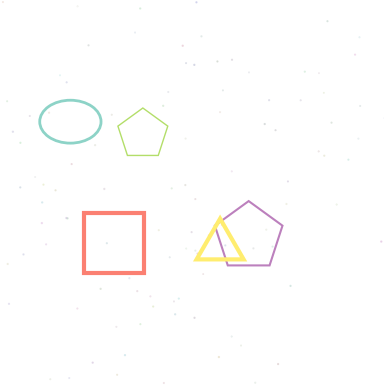[{"shape": "oval", "thickness": 2, "radius": 0.4, "center": [0.183, 0.684]}, {"shape": "square", "thickness": 3, "radius": 0.39, "center": [0.296, 0.368]}, {"shape": "pentagon", "thickness": 1, "radius": 0.34, "center": [0.371, 0.651]}, {"shape": "pentagon", "thickness": 1.5, "radius": 0.46, "center": [0.646, 0.385]}, {"shape": "triangle", "thickness": 3, "radius": 0.35, "center": [0.572, 0.362]}]